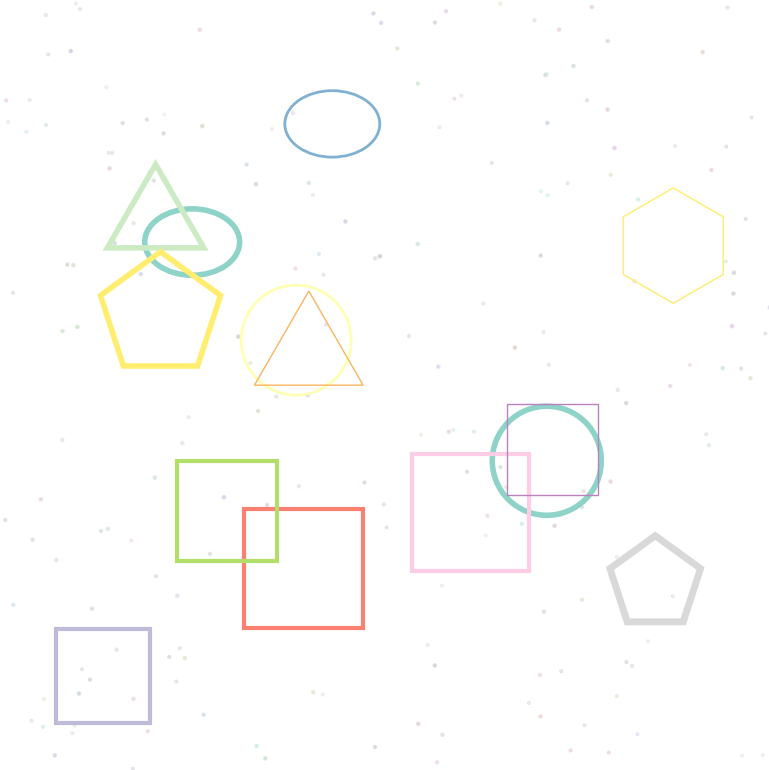[{"shape": "circle", "thickness": 2, "radius": 0.35, "center": [0.71, 0.402]}, {"shape": "oval", "thickness": 2, "radius": 0.31, "center": [0.25, 0.686]}, {"shape": "circle", "thickness": 1, "radius": 0.36, "center": [0.385, 0.558]}, {"shape": "square", "thickness": 1.5, "radius": 0.3, "center": [0.134, 0.122]}, {"shape": "square", "thickness": 1.5, "radius": 0.39, "center": [0.394, 0.262]}, {"shape": "oval", "thickness": 1, "radius": 0.31, "center": [0.432, 0.839]}, {"shape": "triangle", "thickness": 0.5, "radius": 0.41, "center": [0.401, 0.541]}, {"shape": "square", "thickness": 1.5, "radius": 0.32, "center": [0.295, 0.336]}, {"shape": "square", "thickness": 1.5, "radius": 0.38, "center": [0.611, 0.334]}, {"shape": "pentagon", "thickness": 2.5, "radius": 0.31, "center": [0.851, 0.242]}, {"shape": "square", "thickness": 0.5, "radius": 0.3, "center": [0.718, 0.417]}, {"shape": "triangle", "thickness": 2, "radius": 0.36, "center": [0.202, 0.714]}, {"shape": "hexagon", "thickness": 0.5, "radius": 0.37, "center": [0.874, 0.681]}, {"shape": "pentagon", "thickness": 2, "radius": 0.41, "center": [0.208, 0.591]}]